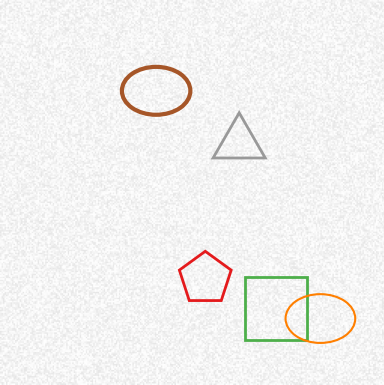[{"shape": "pentagon", "thickness": 2, "radius": 0.35, "center": [0.533, 0.277]}, {"shape": "square", "thickness": 2, "radius": 0.41, "center": [0.717, 0.2]}, {"shape": "oval", "thickness": 1.5, "radius": 0.45, "center": [0.832, 0.173]}, {"shape": "oval", "thickness": 3, "radius": 0.44, "center": [0.406, 0.764]}, {"shape": "triangle", "thickness": 2, "radius": 0.39, "center": [0.621, 0.629]}]